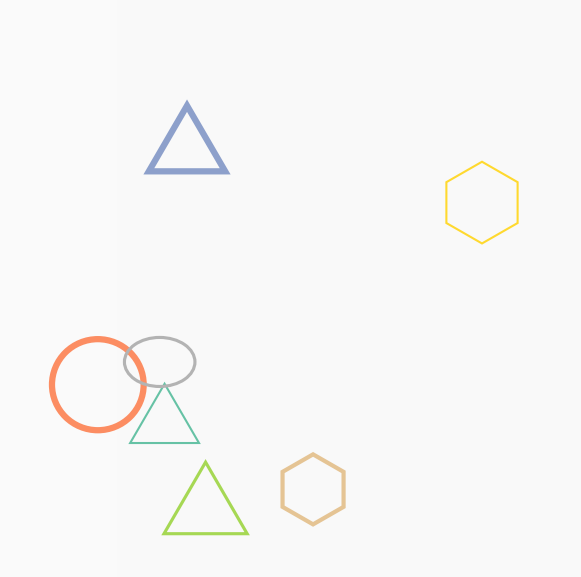[{"shape": "triangle", "thickness": 1, "radius": 0.34, "center": [0.283, 0.266]}, {"shape": "circle", "thickness": 3, "radius": 0.39, "center": [0.168, 0.333]}, {"shape": "triangle", "thickness": 3, "radius": 0.38, "center": [0.322, 0.74]}, {"shape": "triangle", "thickness": 1.5, "radius": 0.41, "center": [0.354, 0.116]}, {"shape": "hexagon", "thickness": 1, "radius": 0.35, "center": [0.829, 0.648]}, {"shape": "hexagon", "thickness": 2, "radius": 0.3, "center": [0.539, 0.152]}, {"shape": "oval", "thickness": 1.5, "radius": 0.3, "center": [0.275, 0.372]}]